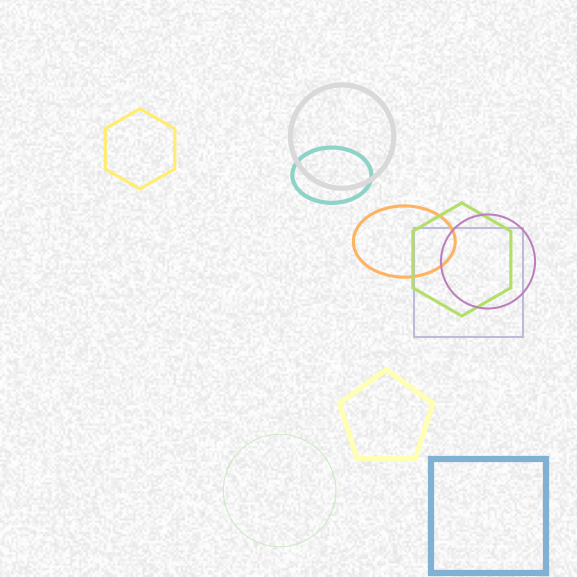[{"shape": "oval", "thickness": 2, "radius": 0.34, "center": [0.575, 0.696]}, {"shape": "pentagon", "thickness": 2.5, "radius": 0.43, "center": [0.669, 0.274]}, {"shape": "square", "thickness": 1, "radius": 0.47, "center": [0.81, 0.51]}, {"shape": "square", "thickness": 3, "radius": 0.5, "center": [0.846, 0.106]}, {"shape": "oval", "thickness": 1.5, "radius": 0.44, "center": [0.7, 0.581]}, {"shape": "hexagon", "thickness": 1.5, "radius": 0.49, "center": [0.8, 0.55]}, {"shape": "circle", "thickness": 2.5, "radius": 0.45, "center": [0.592, 0.763]}, {"shape": "circle", "thickness": 1, "radius": 0.41, "center": [0.845, 0.546]}, {"shape": "circle", "thickness": 0.5, "radius": 0.49, "center": [0.484, 0.15]}, {"shape": "hexagon", "thickness": 1.5, "radius": 0.35, "center": [0.242, 0.741]}]